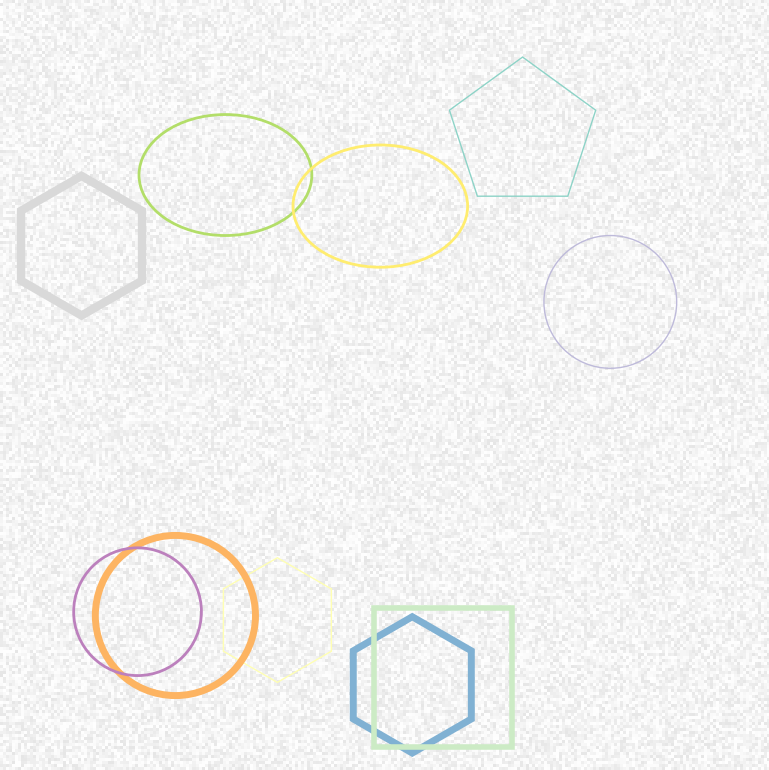[{"shape": "pentagon", "thickness": 0.5, "radius": 0.5, "center": [0.679, 0.826]}, {"shape": "hexagon", "thickness": 0.5, "radius": 0.4, "center": [0.36, 0.195]}, {"shape": "circle", "thickness": 0.5, "radius": 0.43, "center": [0.793, 0.608]}, {"shape": "hexagon", "thickness": 2.5, "radius": 0.44, "center": [0.535, 0.111]}, {"shape": "circle", "thickness": 2.5, "radius": 0.52, "center": [0.228, 0.201]}, {"shape": "oval", "thickness": 1, "radius": 0.56, "center": [0.293, 0.773]}, {"shape": "hexagon", "thickness": 3, "radius": 0.45, "center": [0.106, 0.681]}, {"shape": "circle", "thickness": 1, "radius": 0.41, "center": [0.179, 0.206]}, {"shape": "square", "thickness": 2, "radius": 0.45, "center": [0.575, 0.12]}, {"shape": "oval", "thickness": 1, "radius": 0.57, "center": [0.494, 0.732]}]